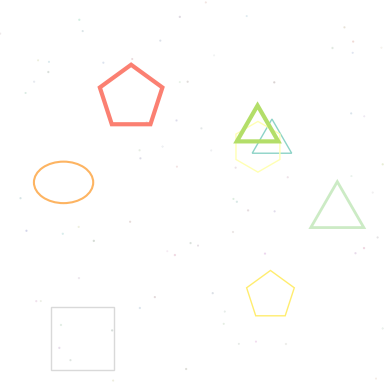[{"shape": "triangle", "thickness": 1, "radius": 0.3, "center": [0.706, 0.632]}, {"shape": "hexagon", "thickness": 1, "radius": 0.33, "center": [0.67, 0.619]}, {"shape": "pentagon", "thickness": 3, "radius": 0.43, "center": [0.341, 0.746]}, {"shape": "oval", "thickness": 1.5, "radius": 0.38, "center": [0.165, 0.526]}, {"shape": "triangle", "thickness": 3, "radius": 0.31, "center": [0.669, 0.664]}, {"shape": "square", "thickness": 1, "radius": 0.41, "center": [0.213, 0.12]}, {"shape": "triangle", "thickness": 2, "radius": 0.4, "center": [0.876, 0.449]}, {"shape": "pentagon", "thickness": 1, "radius": 0.33, "center": [0.702, 0.232]}]